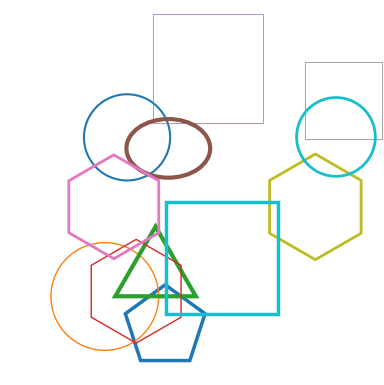[{"shape": "circle", "thickness": 1.5, "radius": 0.56, "center": [0.33, 0.643]}, {"shape": "pentagon", "thickness": 2.5, "radius": 0.54, "center": [0.429, 0.152]}, {"shape": "circle", "thickness": 1, "radius": 0.7, "center": [0.272, 0.23]}, {"shape": "triangle", "thickness": 3, "radius": 0.6, "center": [0.404, 0.291]}, {"shape": "hexagon", "thickness": 1, "radius": 0.67, "center": [0.354, 0.244]}, {"shape": "square", "thickness": 0.5, "radius": 0.71, "center": [0.54, 0.823]}, {"shape": "oval", "thickness": 3, "radius": 0.54, "center": [0.437, 0.615]}, {"shape": "hexagon", "thickness": 2, "radius": 0.67, "center": [0.296, 0.463]}, {"shape": "square", "thickness": 0.5, "radius": 0.5, "center": [0.892, 0.739]}, {"shape": "hexagon", "thickness": 2, "radius": 0.69, "center": [0.819, 0.463]}, {"shape": "square", "thickness": 2.5, "radius": 0.73, "center": [0.577, 0.33]}, {"shape": "circle", "thickness": 2, "radius": 0.51, "center": [0.873, 0.644]}]